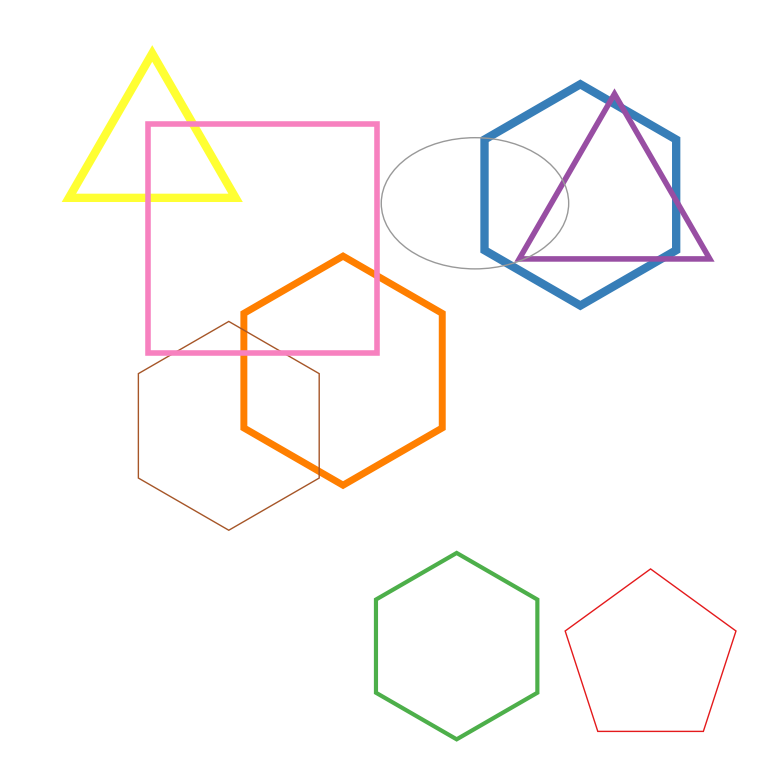[{"shape": "pentagon", "thickness": 0.5, "radius": 0.58, "center": [0.845, 0.144]}, {"shape": "hexagon", "thickness": 3, "radius": 0.72, "center": [0.754, 0.747]}, {"shape": "hexagon", "thickness": 1.5, "radius": 0.61, "center": [0.593, 0.161]}, {"shape": "triangle", "thickness": 2, "radius": 0.71, "center": [0.798, 0.735]}, {"shape": "hexagon", "thickness": 2.5, "radius": 0.74, "center": [0.446, 0.519]}, {"shape": "triangle", "thickness": 3, "radius": 0.62, "center": [0.198, 0.806]}, {"shape": "hexagon", "thickness": 0.5, "radius": 0.68, "center": [0.297, 0.447]}, {"shape": "square", "thickness": 2, "radius": 0.74, "center": [0.341, 0.69]}, {"shape": "oval", "thickness": 0.5, "radius": 0.61, "center": [0.617, 0.736]}]